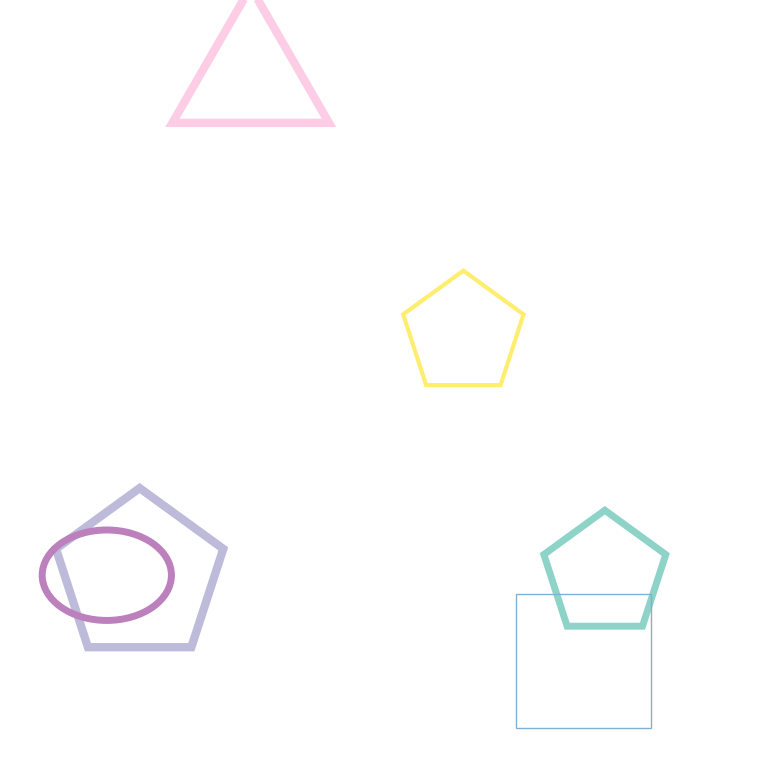[{"shape": "pentagon", "thickness": 2.5, "radius": 0.42, "center": [0.785, 0.254]}, {"shape": "pentagon", "thickness": 3, "radius": 0.57, "center": [0.181, 0.252]}, {"shape": "square", "thickness": 0.5, "radius": 0.44, "center": [0.758, 0.142]}, {"shape": "triangle", "thickness": 3, "radius": 0.59, "center": [0.326, 0.899]}, {"shape": "oval", "thickness": 2.5, "radius": 0.42, "center": [0.139, 0.253]}, {"shape": "pentagon", "thickness": 1.5, "radius": 0.41, "center": [0.602, 0.566]}]